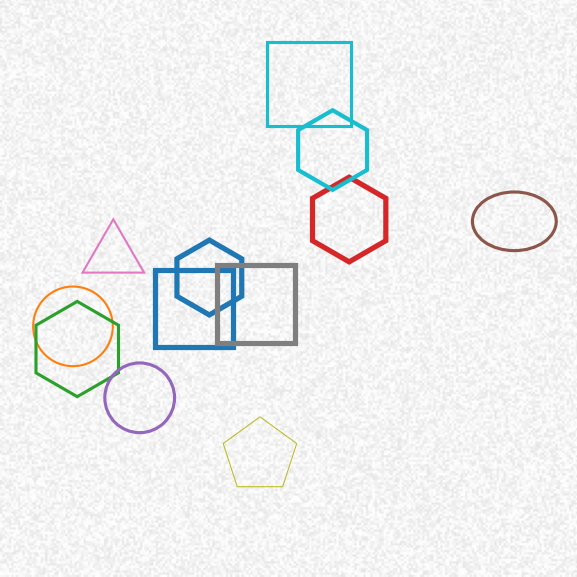[{"shape": "square", "thickness": 2.5, "radius": 0.33, "center": [0.336, 0.464]}, {"shape": "hexagon", "thickness": 2.5, "radius": 0.32, "center": [0.363, 0.519]}, {"shape": "circle", "thickness": 1, "radius": 0.34, "center": [0.126, 0.434]}, {"shape": "hexagon", "thickness": 1.5, "radius": 0.41, "center": [0.134, 0.395]}, {"shape": "hexagon", "thickness": 2.5, "radius": 0.37, "center": [0.605, 0.619]}, {"shape": "circle", "thickness": 1.5, "radius": 0.3, "center": [0.242, 0.31]}, {"shape": "oval", "thickness": 1.5, "radius": 0.36, "center": [0.891, 0.616]}, {"shape": "triangle", "thickness": 1, "radius": 0.31, "center": [0.196, 0.558]}, {"shape": "square", "thickness": 2.5, "radius": 0.34, "center": [0.444, 0.473]}, {"shape": "pentagon", "thickness": 0.5, "radius": 0.33, "center": [0.45, 0.21]}, {"shape": "square", "thickness": 1.5, "radius": 0.36, "center": [0.535, 0.853]}, {"shape": "hexagon", "thickness": 2, "radius": 0.34, "center": [0.576, 0.739]}]